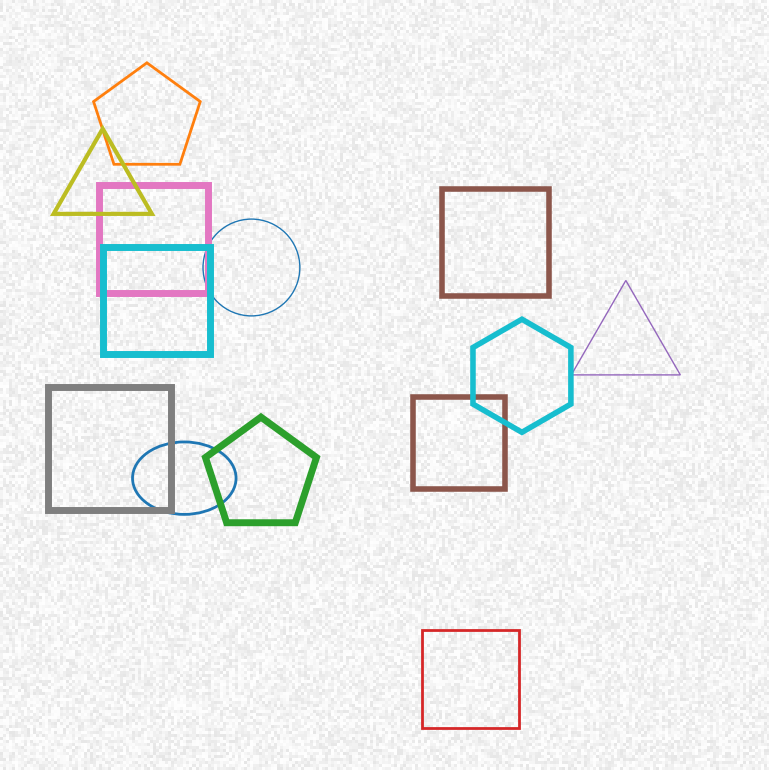[{"shape": "oval", "thickness": 1, "radius": 0.34, "center": [0.239, 0.379]}, {"shape": "circle", "thickness": 0.5, "radius": 0.31, "center": [0.327, 0.653]}, {"shape": "pentagon", "thickness": 1, "radius": 0.36, "center": [0.191, 0.846]}, {"shape": "pentagon", "thickness": 2.5, "radius": 0.38, "center": [0.339, 0.382]}, {"shape": "square", "thickness": 1, "radius": 0.32, "center": [0.611, 0.118]}, {"shape": "triangle", "thickness": 0.5, "radius": 0.41, "center": [0.813, 0.554]}, {"shape": "square", "thickness": 2, "radius": 0.35, "center": [0.644, 0.685]}, {"shape": "square", "thickness": 2, "radius": 0.3, "center": [0.596, 0.424]}, {"shape": "square", "thickness": 2.5, "radius": 0.35, "center": [0.199, 0.69]}, {"shape": "square", "thickness": 2.5, "radius": 0.4, "center": [0.142, 0.418]}, {"shape": "triangle", "thickness": 1.5, "radius": 0.37, "center": [0.133, 0.759]}, {"shape": "square", "thickness": 2.5, "radius": 0.35, "center": [0.203, 0.61]}, {"shape": "hexagon", "thickness": 2, "radius": 0.37, "center": [0.678, 0.512]}]